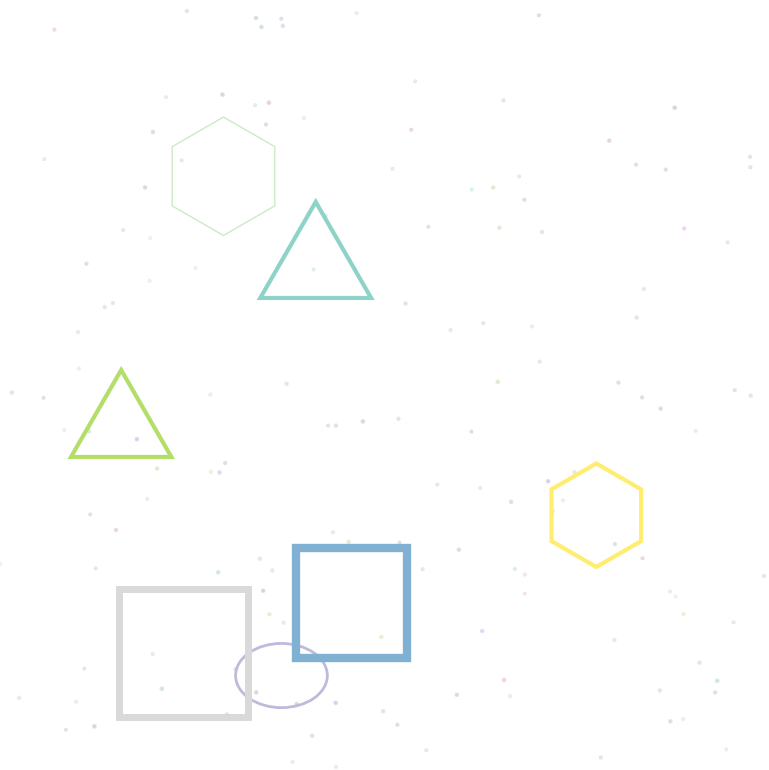[{"shape": "triangle", "thickness": 1.5, "radius": 0.42, "center": [0.41, 0.655]}, {"shape": "oval", "thickness": 1, "radius": 0.3, "center": [0.366, 0.123]}, {"shape": "square", "thickness": 3, "radius": 0.36, "center": [0.457, 0.217]}, {"shape": "triangle", "thickness": 1.5, "radius": 0.38, "center": [0.157, 0.444]}, {"shape": "square", "thickness": 2.5, "radius": 0.42, "center": [0.238, 0.152]}, {"shape": "hexagon", "thickness": 0.5, "radius": 0.38, "center": [0.29, 0.771]}, {"shape": "hexagon", "thickness": 1.5, "radius": 0.34, "center": [0.774, 0.331]}]